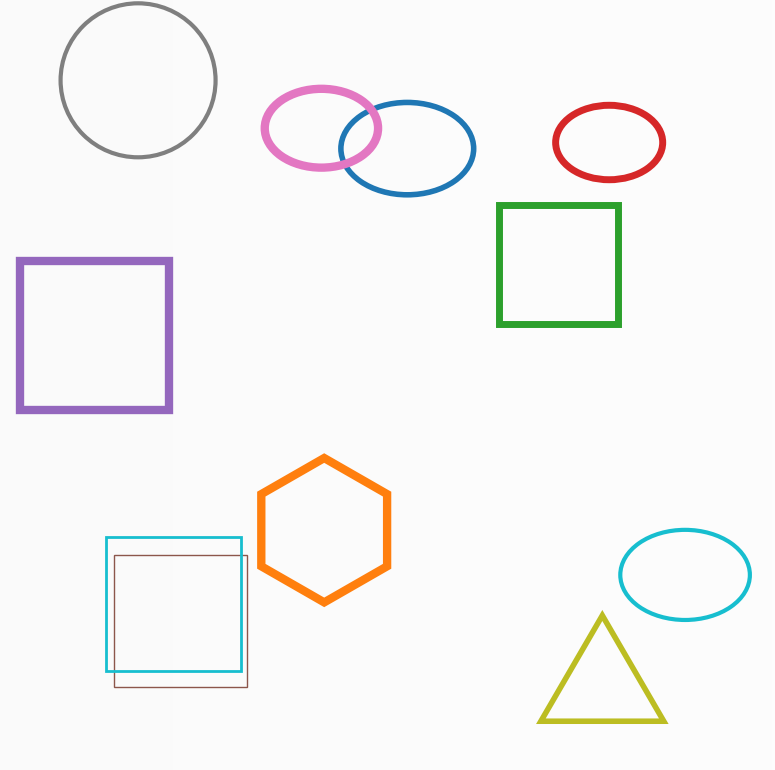[{"shape": "oval", "thickness": 2, "radius": 0.43, "center": [0.526, 0.807]}, {"shape": "hexagon", "thickness": 3, "radius": 0.47, "center": [0.418, 0.311]}, {"shape": "square", "thickness": 2.5, "radius": 0.38, "center": [0.721, 0.657]}, {"shape": "oval", "thickness": 2.5, "radius": 0.35, "center": [0.786, 0.815]}, {"shape": "square", "thickness": 3, "radius": 0.48, "center": [0.122, 0.564]}, {"shape": "square", "thickness": 0.5, "radius": 0.43, "center": [0.233, 0.193]}, {"shape": "oval", "thickness": 3, "radius": 0.37, "center": [0.415, 0.833]}, {"shape": "circle", "thickness": 1.5, "radius": 0.5, "center": [0.178, 0.896]}, {"shape": "triangle", "thickness": 2, "radius": 0.46, "center": [0.777, 0.109]}, {"shape": "square", "thickness": 1, "radius": 0.44, "center": [0.224, 0.215]}, {"shape": "oval", "thickness": 1.5, "radius": 0.42, "center": [0.884, 0.253]}]